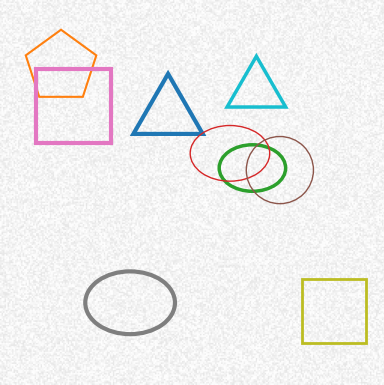[{"shape": "triangle", "thickness": 3, "radius": 0.52, "center": [0.437, 0.704]}, {"shape": "pentagon", "thickness": 1.5, "radius": 0.48, "center": [0.159, 0.826]}, {"shape": "oval", "thickness": 2.5, "radius": 0.43, "center": [0.656, 0.564]}, {"shape": "oval", "thickness": 1, "radius": 0.52, "center": [0.597, 0.602]}, {"shape": "circle", "thickness": 1, "radius": 0.44, "center": [0.727, 0.558]}, {"shape": "square", "thickness": 3, "radius": 0.48, "center": [0.191, 0.725]}, {"shape": "oval", "thickness": 3, "radius": 0.58, "center": [0.338, 0.214]}, {"shape": "square", "thickness": 2, "radius": 0.41, "center": [0.868, 0.193]}, {"shape": "triangle", "thickness": 2.5, "radius": 0.44, "center": [0.666, 0.766]}]